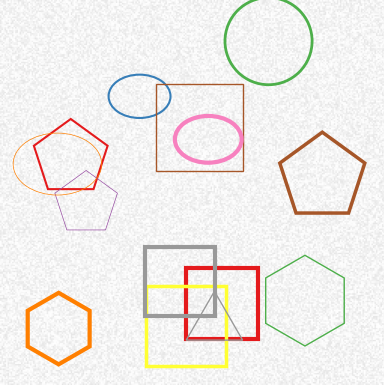[{"shape": "square", "thickness": 3, "radius": 0.46, "center": [0.577, 0.212]}, {"shape": "pentagon", "thickness": 1.5, "radius": 0.5, "center": [0.184, 0.59]}, {"shape": "oval", "thickness": 1.5, "radius": 0.4, "center": [0.362, 0.75]}, {"shape": "circle", "thickness": 2, "radius": 0.57, "center": [0.697, 0.893]}, {"shape": "hexagon", "thickness": 1, "radius": 0.59, "center": [0.792, 0.219]}, {"shape": "pentagon", "thickness": 0.5, "radius": 0.43, "center": [0.224, 0.472]}, {"shape": "hexagon", "thickness": 3, "radius": 0.46, "center": [0.152, 0.147]}, {"shape": "oval", "thickness": 0.5, "radius": 0.57, "center": [0.149, 0.574]}, {"shape": "square", "thickness": 2.5, "radius": 0.52, "center": [0.484, 0.154]}, {"shape": "square", "thickness": 1, "radius": 0.56, "center": [0.519, 0.668]}, {"shape": "pentagon", "thickness": 2.5, "radius": 0.58, "center": [0.837, 0.541]}, {"shape": "oval", "thickness": 3, "radius": 0.43, "center": [0.541, 0.638]}, {"shape": "triangle", "thickness": 1, "radius": 0.42, "center": [0.557, 0.159]}, {"shape": "square", "thickness": 3, "radius": 0.45, "center": [0.468, 0.269]}]